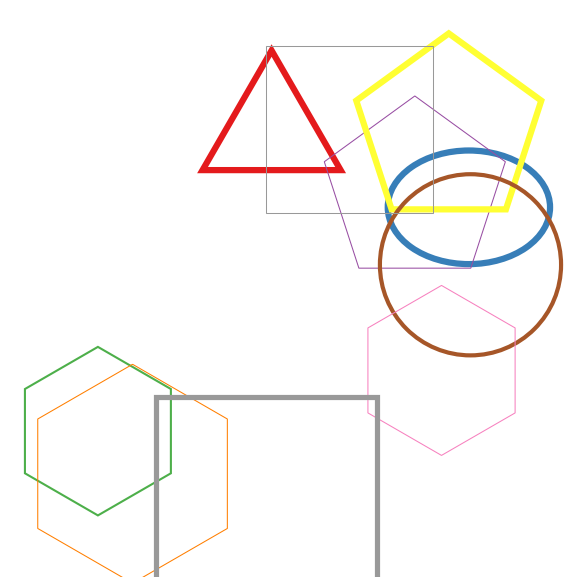[{"shape": "triangle", "thickness": 3, "radius": 0.69, "center": [0.47, 0.774]}, {"shape": "oval", "thickness": 3, "radius": 0.7, "center": [0.812, 0.64]}, {"shape": "hexagon", "thickness": 1, "radius": 0.73, "center": [0.17, 0.253]}, {"shape": "pentagon", "thickness": 0.5, "radius": 0.82, "center": [0.718, 0.668]}, {"shape": "hexagon", "thickness": 0.5, "radius": 0.95, "center": [0.23, 0.179]}, {"shape": "pentagon", "thickness": 3, "radius": 0.84, "center": [0.777, 0.773]}, {"shape": "circle", "thickness": 2, "radius": 0.78, "center": [0.815, 0.541]}, {"shape": "hexagon", "thickness": 0.5, "radius": 0.74, "center": [0.765, 0.358]}, {"shape": "square", "thickness": 2.5, "radius": 0.96, "center": [0.462, 0.12]}, {"shape": "square", "thickness": 0.5, "radius": 0.72, "center": [0.605, 0.775]}]